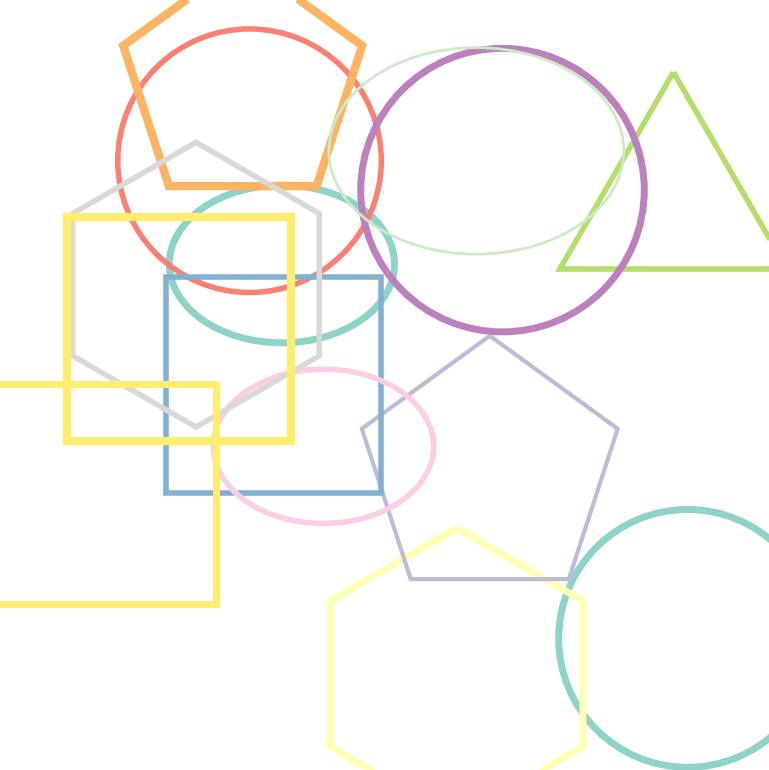[{"shape": "circle", "thickness": 2.5, "radius": 0.84, "center": [0.893, 0.171]}, {"shape": "oval", "thickness": 2.5, "radius": 0.73, "center": [0.366, 0.657]}, {"shape": "hexagon", "thickness": 2.5, "radius": 0.95, "center": [0.593, 0.125]}, {"shape": "pentagon", "thickness": 1.5, "radius": 0.87, "center": [0.636, 0.389]}, {"shape": "circle", "thickness": 2, "radius": 0.86, "center": [0.324, 0.791]}, {"shape": "square", "thickness": 2, "radius": 0.7, "center": [0.355, 0.5]}, {"shape": "pentagon", "thickness": 3, "radius": 0.82, "center": [0.315, 0.89]}, {"shape": "triangle", "thickness": 2, "radius": 0.85, "center": [0.875, 0.736]}, {"shape": "oval", "thickness": 2, "radius": 0.72, "center": [0.42, 0.42]}, {"shape": "hexagon", "thickness": 2, "radius": 0.92, "center": [0.255, 0.63]}, {"shape": "circle", "thickness": 2.5, "radius": 0.92, "center": [0.653, 0.753]}, {"shape": "oval", "thickness": 1, "radius": 0.96, "center": [0.619, 0.804]}, {"shape": "square", "thickness": 2.5, "radius": 0.71, "center": [0.138, 0.359]}, {"shape": "square", "thickness": 3, "radius": 0.73, "center": [0.232, 0.573]}]